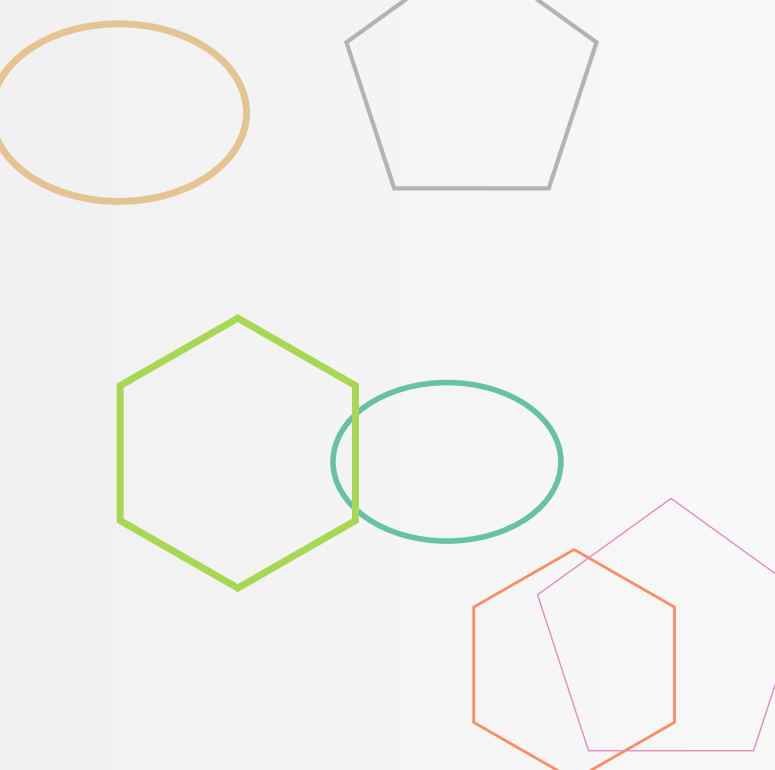[{"shape": "oval", "thickness": 2, "radius": 0.74, "center": [0.577, 0.4]}, {"shape": "hexagon", "thickness": 1, "radius": 0.75, "center": [0.741, 0.137]}, {"shape": "pentagon", "thickness": 0.5, "radius": 0.91, "center": [0.866, 0.172]}, {"shape": "hexagon", "thickness": 2.5, "radius": 0.88, "center": [0.307, 0.412]}, {"shape": "oval", "thickness": 2.5, "radius": 0.82, "center": [0.153, 0.854]}, {"shape": "pentagon", "thickness": 1.5, "radius": 0.85, "center": [0.608, 0.893]}]